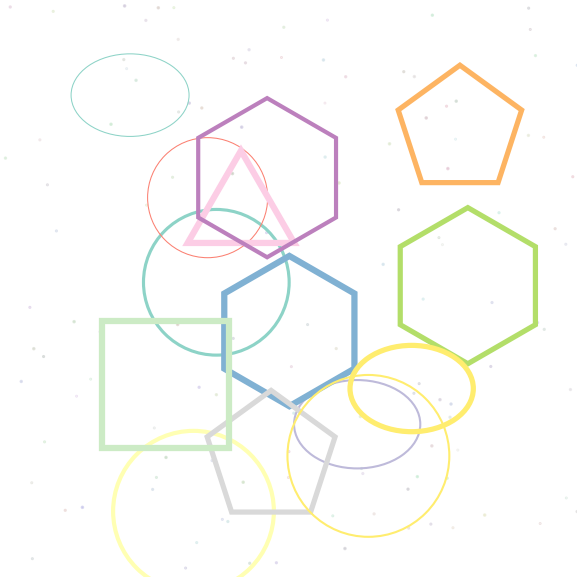[{"shape": "oval", "thickness": 0.5, "radius": 0.51, "center": [0.225, 0.834]}, {"shape": "circle", "thickness": 1.5, "radius": 0.63, "center": [0.375, 0.51]}, {"shape": "circle", "thickness": 2, "radius": 0.7, "center": [0.335, 0.114]}, {"shape": "oval", "thickness": 1, "radius": 0.55, "center": [0.618, 0.265]}, {"shape": "circle", "thickness": 0.5, "radius": 0.52, "center": [0.36, 0.657]}, {"shape": "hexagon", "thickness": 3, "radius": 0.65, "center": [0.501, 0.426]}, {"shape": "pentagon", "thickness": 2.5, "radius": 0.56, "center": [0.796, 0.774]}, {"shape": "hexagon", "thickness": 2.5, "radius": 0.68, "center": [0.81, 0.504]}, {"shape": "triangle", "thickness": 3, "radius": 0.53, "center": [0.417, 0.632]}, {"shape": "pentagon", "thickness": 2.5, "radius": 0.58, "center": [0.469, 0.207]}, {"shape": "hexagon", "thickness": 2, "radius": 0.69, "center": [0.463, 0.691]}, {"shape": "square", "thickness": 3, "radius": 0.55, "center": [0.287, 0.333]}, {"shape": "oval", "thickness": 2.5, "radius": 0.53, "center": [0.713, 0.326]}, {"shape": "circle", "thickness": 1, "radius": 0.7, "center": [0.638, 0.21]}]